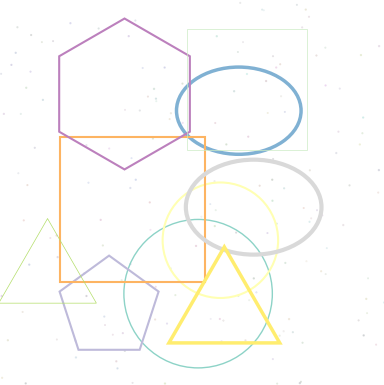[{"shape": "circle", "thickness": 1, "radius": 0.96, "center": [0.515, 0.237]}, {"shape": "circle", "thickness": 1.5, "radius": 0.75, "center": [0.572, 0.376]}, {"shape": "pentagon", "thickness": 1.5, "radius": 0.68, "center": [0.283, 0.201]}, {"shape": "oval", "thickness": 2.5, "radius": 0.81, "center": [0.62, 0.713]}, {"shape": "square", "thickness": 1.5, "radius": 0.94, "center": [0.345, 0.456]}, {"shape": "triangle", "thickness": 0.5, "radius": 0.73, "center": [0.123, 0.286]}, {"shape": "oval", "thickness": 3, "radius": 0.88, "center": [0.659, 0.462]}, {"shape": "hexagon", "thickness": 1.5, "radius": 0.98, "center": [0.323, 0.756]}, {"shape": "square", "thickness": 0.5, "radius": 0.78, "center": [0.642, 0.768]}, {"shape": "triangle", "thickness": 2.5, "radius": 0.83, "center": [0.583, 0.192]}]